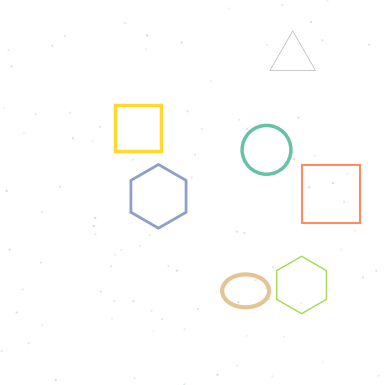[{"shape": "circle", "thickness": 2.5, "radius": 0.32, "center": [0.692, 0.611]}, {"shape": "square", "thickness": 1.5, "radius": 0.38, "center": [0.86, 0.497]}, {"shape": "hexagon", "thickness": 2, "radius": 0.41, "center": [0.412, 0.49]}, {"shape": "hexagon", "thickness": 1, "radius": 0.37, "center": [0.783, 0.26]}, {"shape": "square", "thickness": 2.5, "radius": 0.3, "center": [0.359, 0.667]}, {"shape": "oval", "thickness": 3, "radius": 0.31, "center": [0.638, 0.245]}, {"shape": "triangle", "thickness": 0.5, "radius": 0.34, "center": [0.76, 0.851]}]